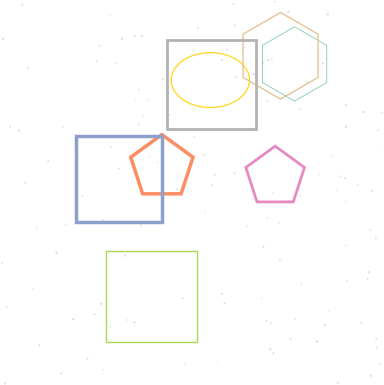[{"shape": "hexagon", "thickness": 0.5, "radius": 0.48, "center": [0.765, 0.834]}, {"shape": "pentagon", "thickness": 2.5, "radius": 0.43, "center": [0.42, 0.565]}, {"shape": "square", "thickness": 2.5, "radius": 0.56, "center": [0.309, 0.536]}, {"shape": "pentagon", "thickness": 2, "radius": 0.4, "center": [0.715, 0.54]}, {"shape": "square", "thickness": 1, "radius": 0.59, "center": [0.393, 0.23]}, {"shape": "oval", "thickness": 1, "radius": 0.51, "center": [0.546, 0.792]}, {"shape": "hexagon", "thickness": 1, "radius": 0.56, "center": [0.729, 0.855]}, {"shape": "square", "thickness": 2, "radius": 0.58, "center": [0.549, 0.78]}]